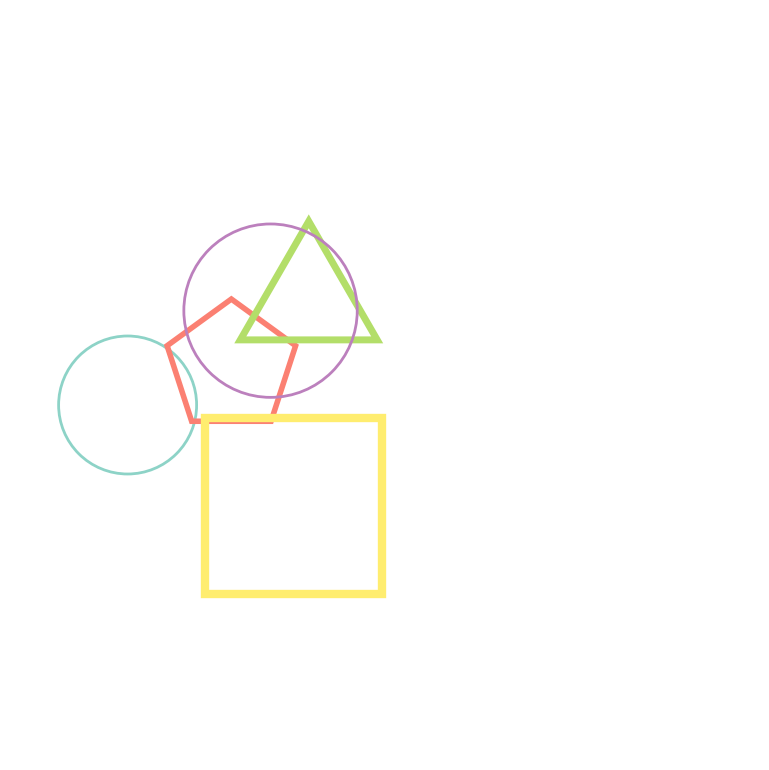[{"shape": "circle", "thickness": 1, "radius": 0.45, "center": [0.166, 0.474]}, {"shape": "pentagon", "thickness": 2, "radius": 0.44, "center": [0.3, 0.524]}, {"shape": "triangle", "thickness": 2.5, "radius": 0.51, "center": [0.401, 0.61]}, {"shape": "circle", "thickness": 1, "radius": 0.56, "center": [0.351, 0.597]}, {"shape": "square", "thickness": 3, "radius": 0.57, "center": [0.381, 0.343]}]